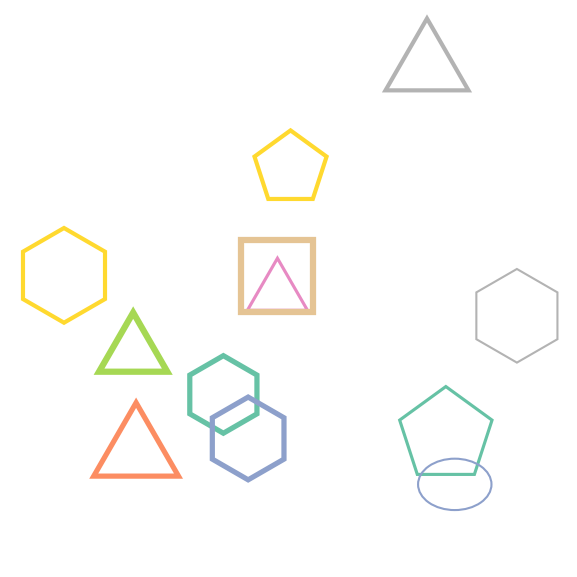[{"shape": "pentagon", "thickness": 1.5, "radius": 0.42, "center": [0.772, 0.246]}, {"shape": "hexagon", "thickness": 2.5, "radius": 0.34, "center": [0.387, 0.316]}, {"shape": "triangle", "thickness": 2.5, "radius": 0.42, "center": [0.236, 0.217]}, {"shape": "oval", "thickness": 1, "radius": 0.32, "center": [0.787, 0.16]}, {"shape": "hexagon", "thickness": 2.5, "radius": 0.36, "center": [0.43, 0.24]}, {"shape": "triangle", "thickness": 1.5, "radius": 0.3, "center": [0.48, 0.492]}, {"shape": "triangle", "thickness": 3, "radius": 0.34, "center": [0.231, 0.39]}, {"shape": "pentagon", "thickness": 2, "radius": 0.33, "center": [0.503, 0.708]}, {"shape": "hexagon", "thickness": 2, "radius": 0.41, "center": [0.111, 0.522]}, {"shape": "square", "thickness": 3, "radius": 0.31, "center": [0.48, 0.521]}, {"shape": "hexagon", "thickness": 1, "radius": 0.41, "center": [0.895, 0.452]}, {"shape": "triangle", "thickness": 2, "radius": 0.41, "center": [0.739, 0.884]}]